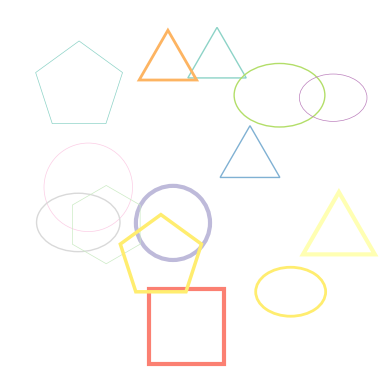[{"shape": "pentagon", "thickness": 0.5, "radius": 0.59, "center": [0.205, 0.775]}, {"shape": "triangle", "thickness": 1, "radius": 0.44, "center": [0.564, 0.841]}, {"shape": "triangle", "thickness": 3, "radius": 0.54, "center": [0.88, 0.393]}, {"shape": "circle", "thickness": 3, "radius": 0.48, "center": [0.449, 0.421]}, {"shape": "square", "thickness": 3, "radius": 0.49, "center": [0.485, 0.151]}, {"shape": "triangle", "thickness": 1, "radius": 0.45, "center": [0.649, 0.584]}, {"shape": "triangle", "thickness": 2, "radius": 0.43, "center": [0.436, 0.835]}, {"shape": "oval", "thickness": 1, "radius": 0.59, "center": [0.726, 0.753]}, {"shape": "circle", "thickness": 0.5, "radius": 0.57, "center": [0.229, 0.513]}, {"shape": "oval", "thickness": 1, "radius": 0.54, "center": [0.203, 0.422]}, {"shape": "oval", "thickness": 0.5, "radius": 0.44, "center": [0.865, 0.746]}, {"shape": "hexagon", "thickness": 0.5, "radius": 0.51, "center": [0.276, 0.417]}, {"shape": "oval", "thickness": 2, "radius": 0.45, "center": [0.755, 0.242]}, {"shape": "pentagon", "thickness": 2.5, "radius": 0.55, "center": [0.418, 0.332]}]